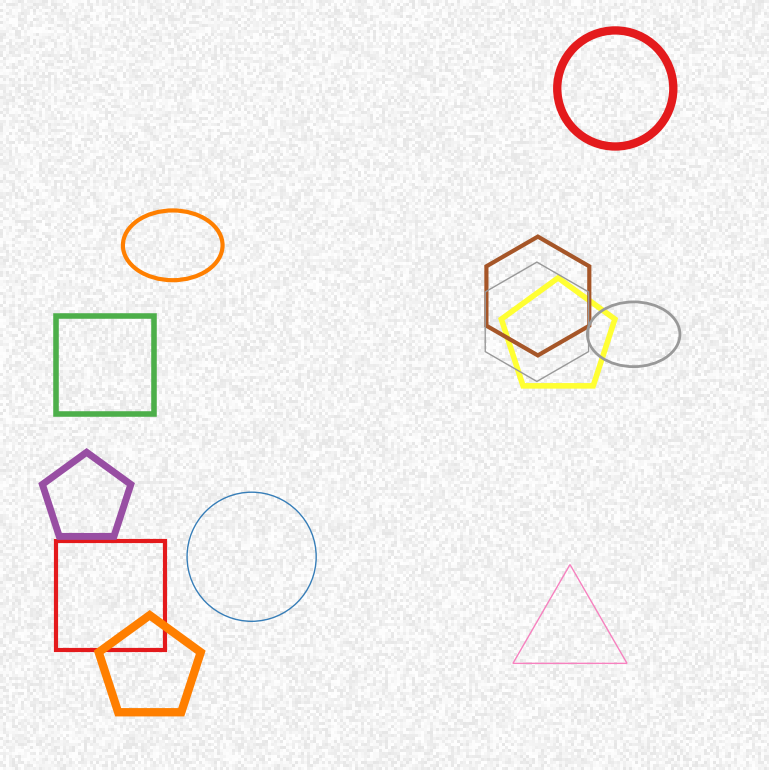[{"shape": "square", "thickness": 1.5, "radius": 0.36, "center": [0.143, 0.227]}, {"shape": "circle", "thickness": 3, "radius": 0.38, "center": [0.799, 0.885]}, {"shape": "circle", "thickness": 0.5, "radius": 0.42, "center": [0.327, 0.277]}, {"shape": "square", "thickness": 2, "radius": 0.32, "center": [0.137, 0.526]}, {"shape": "pentagon", "thickness": 2.5, "radius": 0.3, "center": [0.112, 0.352]}, {"shape": "oval", "thickness": 1.5, "radius": 0.32, "center": [0.224, 0.681]}, {"shape": "pentagon", "thickness": 3, "radius": 0.35, "center": [0.194, 0.131]}, {"shape": "pentagon", "thickness": 2, "radius": 0.39, "center": [0.725, 0.562]}, {"shape": "hexagon", "thickness": 1.5, "radius": 0.39, "center": [0.699, 0.616]}, {"shape": "triangle", "thickness": 0.5, "radius": 0.43, "center": [0.74, 0.181]}, {"shape": "oval", "thickness": 1, "radius": 0.3, "center": [0.823, 0.566]}, {"shape": "hexagon", "thickness": 0.5, "radius": 0.39, "center": [0.697, 0.582]}]